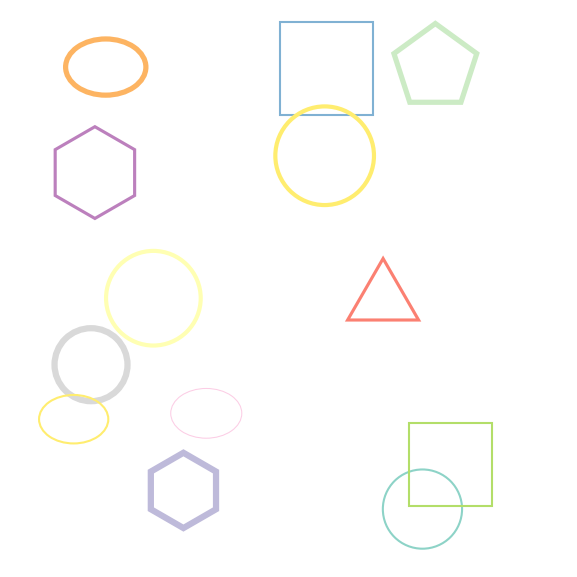[{"shape": "circle", "thickness": 1, "radius": 0.34, "center": [0.732, 0.118]}, {"shape": "circle", "thickness": 2, "radius": 0.41, "center": [0.266, 0.483]}, {"shape": "hexagon", "thickness": 3, "radius": 0.33, "center": [0.318, 0.15]}, {"shape": "triangle", "thickness": 1.5, "radius": 0.35, "center": [0.663, 0.48]}, {"shape": "square", "thickness": 1, "radius": 0.4, "center": [0.565, 0.88]}, {"shape": "oval", "thickness": 2.5, "radius": 0.35, "center": [0.183, 0.883]}, {"shape": "square", "thickness": 1, "radius": 0.36, "center": [0.78, 0.195]}, {"shape": "oval", "thickness": 0.5, "radius": 0.31, "center": [0.357, 0.283]}, {"shape": "circle", "thickness": 3, "radius": 0.32, "center": [0.158, 0.368]}, {"shape": "hexagon", "thickness": 1.5, "radius": 0.4, "center": [0.164, 0.7]}, {"shape": "pentagon", "thickness": 2.5, "radius": 0.38, "center": [0.754, 0.883]}, {"shape": "circle", "thickness": 2, "radius": 0.43, "center": [0.562, 0.729]}, {"shape": "oval", "thickness": 1, "radius": 0.3, "center": [0.128, 0.273]}]